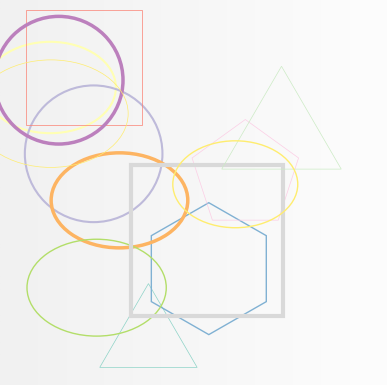[{"shape": "triangle", "thickness": 0.5, "radius": 0.73, "center": [0.383, 0.118]}, {"shape": "oval", "thickness": 1.5, "radius": 0.85, "center": [0.129, 0.773]}, {"shape": "circle", "thickness": 1.5, "radius": 0.89, "center": [0.242, 0.601]}, {"shape": "square", "thickness": 0.5, "radius": 0.75, "center": [0.216, 0.824]}, {"shape": "hexagon", "thickness": 1, "radius": 0.86, "center": [0.539, 0.302]}, {"shape": "oval", "thickness": 2.5, "radius": 0.88, "center": [0.308, 0.48]}, {"shape": "oval", "thickness": 1, "radius": 0.9, "center": [0.249, 0.253]}, {"shape": "pentagon", "thickness": 0.5, "radius": 0.72, "center": [0.633, 0.545]}, {"shape": "square", "thickness": 3, "radius": 0.98, "center": [0.534, 0.375]}, {"shape": "circle", "thickness": 2.5, "radius": 0.83, "center": [0.152, 0.792]}, {"shape": "triangle", "thickness": 0.5, "radius": 0.89, "center": [0.726, 0.65]}, {"shape": "oval", "thickness": 0.5, "radius": 1.0, "center": [0.131, 0.705]}, {"shape": "oval", "thickness": 1, "radius": 0.81, "center": [0.607, 0.521]}]